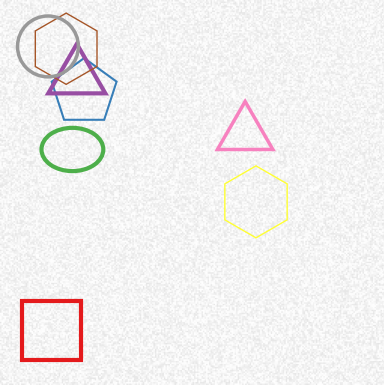[{"shape": "square", "thickness": 3, "radius": 0.38, "center": [0.133, 0.142]}, {"shape": "pentagon", "thickness": 1.5, "radius": 0.44, "center": [0.219, 0.761]}, {"shape": "oval", "thickness": 3, "radius": 0.4, "center": [0.188, 0.612]}, {"shape": "triangle", "thickness": 3, "radius": 0.43, "center": [0.2, 0.8]}, {"shape": "hexagon", "thickness": 1, "radius": 0.47, "center": [0.665, 0.476]}, {"shape": "hexagon", "thickness": 1, "radius": 0.46, "center": [0.172, 0.873]}, {"shape": "triangle", "thickness": 2.5, "radius": 0.42, "center": [0.637, 0.653]}, {"shape": "circle", "thickness": 2.5, "radius": 0.4, "center": [0.125, 0.879]}]